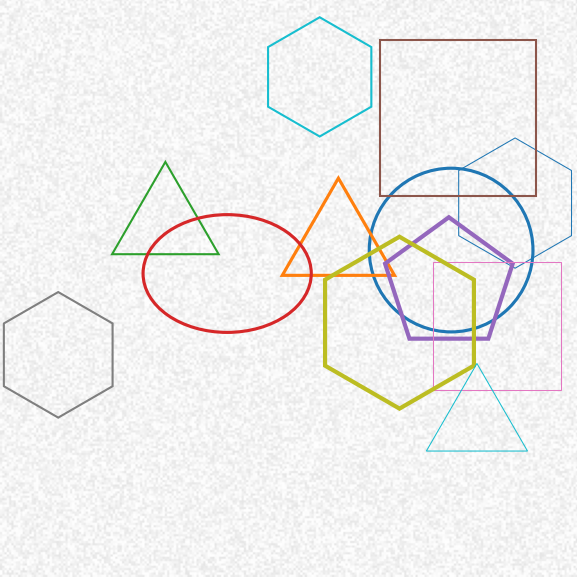[{"shape": "circle", "thickness": 1.5, "radius": 0.71, "center": [0.781, 0.566]}, {"shape": "hexagon", "thickness": 0.5, "radius": 0.56, "center": [0.892, 0.647]}, {"shape": "triangle", "thickness": 1.5, "radius": 0.56, "center": [0.586, 0.578]}, {"shape": "triangle", "thickness": 1, "radius": 0.53, "center": [0.286, 0.612]}, {"shape": "oval", "thickness": 1.5, "radius": 0.73, "center": [0.393, 0.526]}, {"shape": "pentagon", "thickness": 2, "radius": 0.58, "center": [0.777, 0.507]}, {"shape": "square", "thickness": 1, "radius": 0.67, "center": [0.794, 0.795]}, {"shape": "square", "thickness": 0.5, "radius": 0.55, "center": [0.861, 0.434]}, {"shape": "hexagon", "thickness": 1, "radius": 0.54, "center": [0.101, 0.385]}, {"shape": "hexagon", "thickness": 2, "radius": 0.74, "center": [0.692, 0.44]}, {"shape": "triangle", "thickness": 0.5, "radius": 0.51, "center": [0.826, 0.269]}, {"shape": "hexagon", "thickness": 1, "radius": 0.52, "center": [0.554, 0.866]}]